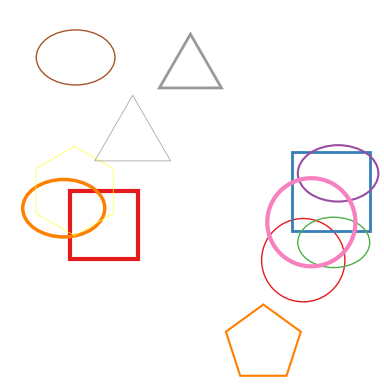[{"shape": "square", "thickness": 3, "radius": 0.44, "center": [0.269, 0.416]}, {"shape": "circle", "thickness": 1, "radius": 0.54, "center": [0.788, 0.324]}, {"shape": "square", "thickness": 2, "radius": 0.51, "center": [0.86, 0.503]}, {"shape": "oval", "thickness": 1, "radius": 0.47, "center": [0.867, 0.37]}, {"shape": "oval", "thickness": 1.5, "radius": 0.52, "center": [0.878, 0.55]}, {"shape": "pentagon", "thickness": 1.5, "radius": 0.51, "center": [0.684, 0.107]}, {"shape": "oval", "thickness": 2.5, "radius": 0.53, "center": [0.166, 0.459]}, {"shape": "hexagon", "thickness": 0.5, "radius": 0.58, "center": [0.194, 0.504]}, {"shape": "oval", "thickness": 1, "radius": 0.51, "center": [0.196, 0.851]}, {"shape": "circle", "thickness": 3, "radius": 0.57, "center": [0.809, 0.423]}, {"shape": "triangle", "thickness": 2, "radius": 0.47, "center": [0.495, 0.818]}, {"shape": "triangle", "thickness": 0.5, "radius": 0.57, "center": [0.345, 0.639]}]